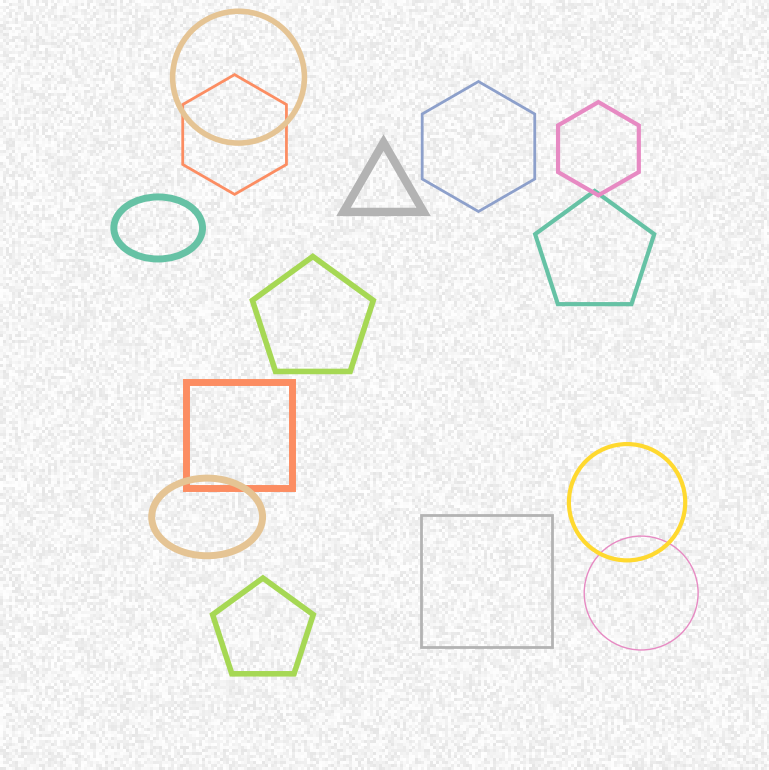[{"shape": "pentagon", "thickness": 1.5, "radius": 0.41, "center": [0.772, 0.671]}, {"shape": "oval", "thickness": 2.5, "radius": 0.29, "center": [0.205, 0.704]}, {"shape": "square", "thickness": 2.5, "radius": 0.34, "center": [0.31, 0.435]}, {"shape": "hexagon", "thickness": 1, "radius": 0.39, "center": [0.305, 0.825]}, {"shape": "hexagon", "thickness": 1, "radius": 0.42, "center": [0.621, 0.81]}, {"shape": "hexagon", "thickness": 1.5, "radius": 0.3, "center": [0.777, 0.807]}, {"shape": "circle", "thickness": 0.5, "radius": 0.37, "center": [0.833, 0.23]}, {"shape": "pentagon", "thickness": 2, "radius": 0.34, "center": [0.341, 0.181]}, {"shape": "pentagon", "thickness": 2, "radius": 0.41, "center": [0.406, 0.584]}, {"shape": "circle", "thickness": 1.5, "radius": 0.38, "center": [0.814, 0.348]}, {"shape": "oval", "thickness": 2.5, "radius": 0.36, "center": [0.269, 0.329]}, {"shape": "circle", "thickness": 2, "radius": 0.43, "center": [0.31, 0.9]}, {"shape": "triangle", "thickness": 3, "radius": 0.3, "center": [0.498, 0.755]}, {"shape": "square", "thickness": 1, "radius": 0.43, "center": [0.632, 0.245]}]